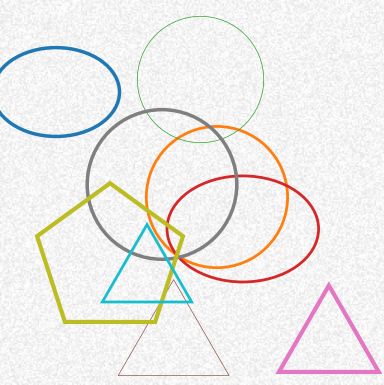[{"shape": "oval", "thickness": 2.5, "radius": 0.82, "center": [0.146, 0.761]}, {"shape": "circle", "thickness": 2, "radius": 0.92, "center": [0.564, 0.488]}, {"shape": "circle", "thickness": 0.5, "radius": 0.82, "center": [0.521, 0.794]}, {"shape": "oval", "thickness": 2, "radius": 0.98, "center": [0.631, 0.405]}, {"shape": "triangle", "thickness": 0.5, "radius": 0.83, "center": [0.451, 0.108]}, {"shape": "triangle", "thickness": 3, "radius": 0.75, "center": [0.854, 0.109]}, {"shape": "circle", "thickness": 2.5, "radius": 0.97, "center": [0.421, 0.521]}, {"shape": "pentagon", "thickness": 3, "radius": 1.0, "center": [0.286, 0.325]}, {"shape": "triangle", "thickness": 2, "radius": 0.67, "center": [0.382, 0.283]}]